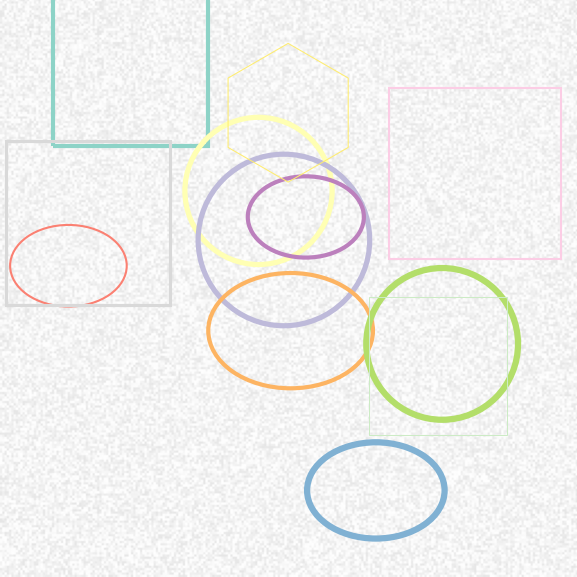[{"shape": "square", "thickness": 2, "radius": 0.67, "center": [0.226, 0.882]}, {"shape": "circle", "thickness": 2.5, "radius": 0.64, "center": [0.448, 0.669]}, {"shape": "circle", "thickness": 2.5, "radius": 0.74, "center": [0.492, 0.584]}, {"shape": "oval", "thickness": 1, "radius": 0.5, "center": [0.118, 0.539]}, {"shape": "oval", "thickness": 3, "radius": 0.6, "center": [0.651, 0.15]}, {"shape": "oval", "thickness": 2, "radius": 0.71, "center": [0.503, 0.427]}, {"shape": "circle", "thickness": 3, "radius": 0.66, "center": [0.766, 0.404]}, {"shape": "square", "thickness": 1, "radius": 0.74, "center": [0.822, 0.699]}, {"shape": "square", "thickness": 1.5, "radius": 0.71, "center": [0.153, 0.613]}, {"shape": "oval", "thickness": 2, "radius": 0.5, "center": [0.53, 0.623]}, {"shape": "square", "thickness": 0.5, "radius": 0.6, "center": [0.758, 0.365]}, {"shape": "hexagon", "thickness": 0.5, "radius": 0.6, "center": [0.499, 0.804]}]